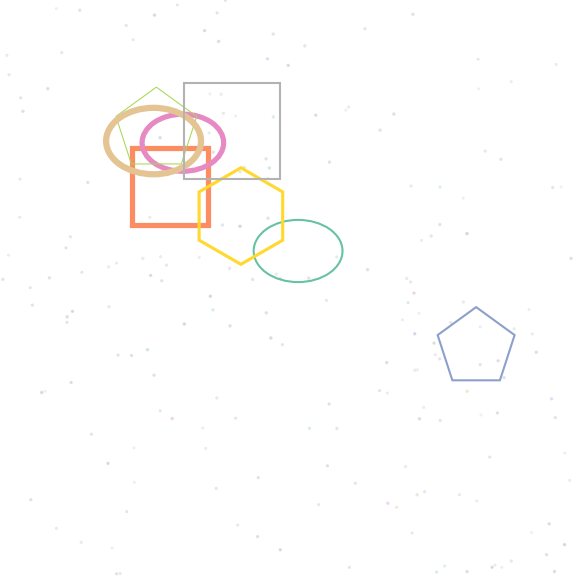[{"shape": "oval", "thickness": 1, "radius": 0.38, "center": [0.516, 0.565]}, {"shape": "square", "thickness": 2.5, "radius": 0.33, "center": [0.294, 0.676]}, {"shape": "pentagon", "thickness": 1, "radius": 0.35, "center": [0.824, 0.397]}, {"shape": "oval", "thickness": 2.5, "radius": 0.35, "center": [0.317, 0.752]}, {"shape": "pentagon", "thickness": 0.5, "radius": 0.37, "center": [0.271, 0.775]}, {"shape": "hexagon", "thickness": 1.5, "radius": 0.42, "center": [0.417, 0.625]}, {"shape": "oval", "thickness": 3, "radius": 0.41, "center": [0.266, 0.755]}, {"shape": "square", "thickness": 1, "radius": 0.42, "center": [0.402, 0.773]}]